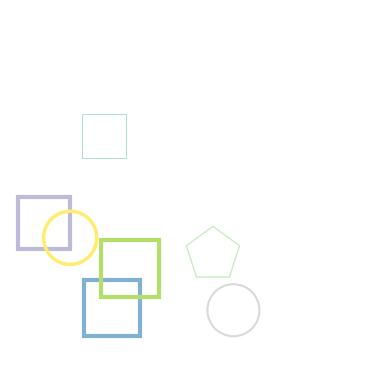[{"shape": "square", "thickness": 0.5, "radius": 0.29, "center": [0.27, 0.647]}, {"shape": "square", "thickness": 3, "radius": 0.34, "center": [0.114, 0.42]}, {"shape": "square", "thickness": 3, "radius": 0.36, "center": [0.29, 0.2]}, {"shape": "square", "thickness": 3, "radius": 0.37, "center": [0.338, 0.302]}, {"shape": "circle", "thickness": 1.5, "radius": 0.34, "center": [0.606, 0.194]}, {"shape": "pentagon", "thickness": 1, "radius": 0.36, "center": [0.553, 0.339]}, {"shape": "circle", "thickness": 2.5, "radius": 0.35, "center": [0.182, 0.382]}]